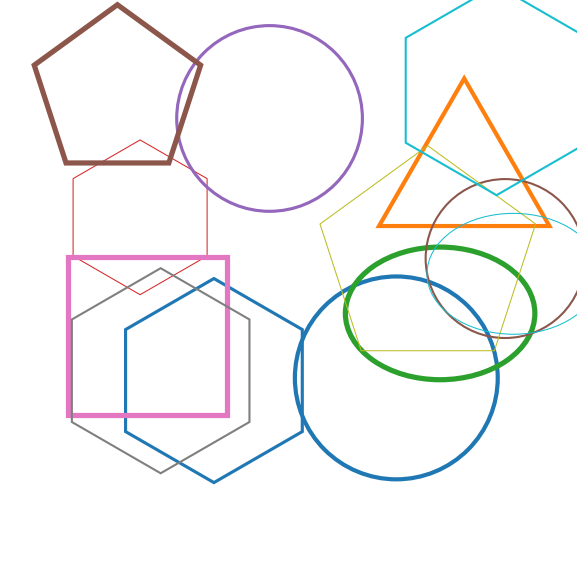[{"shape": "circle", "thickness": 2, "radius": 0.88, "center": [0.686, 0.345]}, {"shape": "hexagon", "thickness": 1.5, "radius": 0.88, "center": [0.37, 0.34]}, {"shape": "triangle", "thickness": 2, "radius": 0.85, "center": [0.804, 0.693]}, {"shape": "oval", "thickness": 2.5, "radius": 0.82, "center": [0.762, 0.456]}, {"shape": "hexagon", "thickness": 0.5, "radius": 0.67, "center": [0.243, 0.623]}, {"shape": "circle", "thickness": 1.5, "radius": 0.8, "center": [0.467, 0.794]}, {"shape": "circle", "thickness": 1, "radius": 0.69, "center": [0.875, 0.551]}, {"shape": "pentagon", "thickness": 2.5, "radius": 0.76, "center": [0.203, 0.839]}, {"shape": "square", "thickness": 2.5, "radius": 0.69, "center": [0.255, 0.418]}, {"shape": "hexagon", "thickness": 1, "radius": 0.89, "center": [0.278, 0.357]}, {"shape": "pentagon", "thickness": 0.5, "radius": 0.98, "center": [0.741, 0.551]}, {"shape": "oval", "thickness": 0.5, "radius": 0.75, "center": [0.889, 0.525]}, {"shape": "hexagon", "thickness": 1, "radius": 0.91, "center": [0.86, 0.843]}]